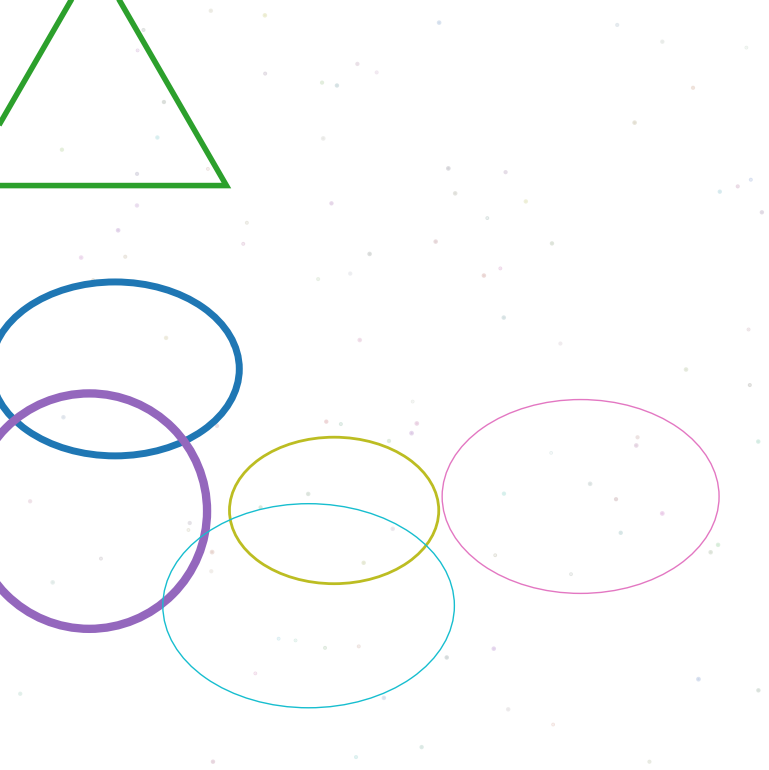[{"shape": "oval", "thickness": 2.5, "radius": 0.81, "center": [0.149, 0.521]}, {"shape": "triangle", "thickness": 2, "radius": 0.98, "center": [0.124, 0.857]}, {"shape": "circle", "thickness": 3, "radius": 0.76, "center": [0.116, 0.336]}, {"shape": "oval", "thickness": 0.5, "radius": 0.9, "center": [0.754, 0.355]}, {"shape": "oval", "thickness": 1, "radius": 0.68, "center": [0.434, 0.337]}, {"shape": "oval", "thickness": 0.5, "radius": 0.95, "center": [0.401, 0.213]}]